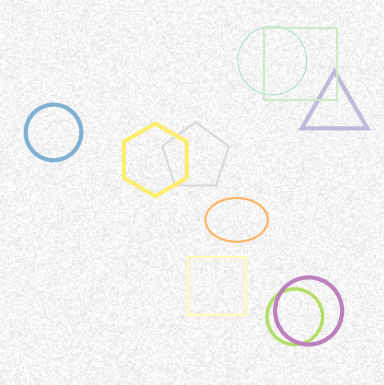[{"shape": "circle", "thickness": 0.5, "radius": 0.45, "center": [0.707, 0.843]}, {"shape": "square", "thickness": 1.5, "radius": 0.38, "center": [0.564, 0.257]}, {"shape": "triangle", "thickness": 3, "radius": 0.49, "center": [0.869, 0.716]}, {"shape": "circle", "thickness": 3, "radius": 0.36, "center": [0.139, 0.656]}, {"shape": "oval", "thickness": 1.5, "radius": 0.41, "center": [0.615, 0.429]}, {"shape": "circle", "thickness": 2.5, "radius": 0.36, "center": [0.766, 0.177]}, {"shape": "pentagon", "thickness": 1.5, "radius": 0.45, "center": [0.508, 0.592]}, {"shape": "circle", "thickness": 3, "radius": 0.44, "center": [0.802, 0.192]}, {"shape": "square", "thickness": 1.5, "radius": 0.47, "center": [0.781, 0.834]}, {"shape": "hexagon", "thickness": 3, "radius": 0.47, "center": [0.403, 0.585]}]